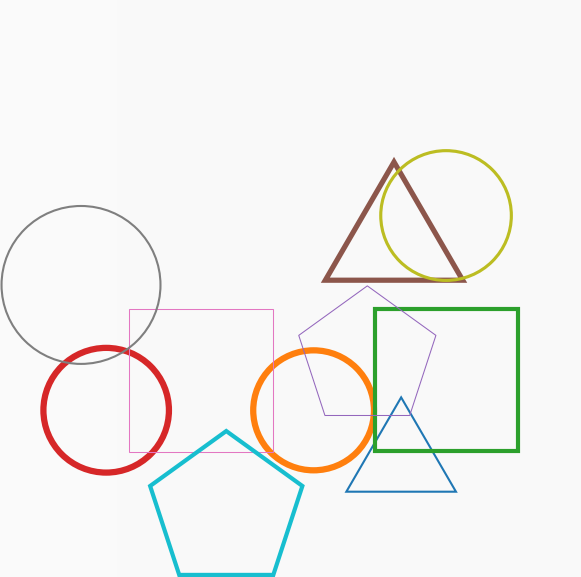[{"shape": "triangle", "thickness": 1, "radius": 0.54, "center": [0.69, 0.202]}, {"shape": "circle", "thickness": 3, "radius": 0.52, "center": [0.54, 0.289]}, {"shape": "square", "thickness": 2, "radius": 0.62, "center": [0.768, 0.341]}, {"shape": "circle", "thickness": 3, "radius": 0.54, "center": [0.183, 0.289]}, {"shape": "pentagon", "thickness": 0.5, "radius": 0.62, "center": [0.632, 0.38]}, {"shape": "triangle", "thickness": 2.5, "radius": 0.68, "center": [0.678, 0.582]}, {"shape": "square", "thickness": 0.5, "radius": 0.62, "center": [0.346, 0.341]}, {"shape": "circle", "thickness": 1, "radius": 0.68, "center": [0.139, 0.506]}, {"shape": "circle", "thickness": 1.5, "radius": 0.56, "center": [0.767, 0.626]}, {"shape": "pentagon", "thickness": 2, "radius": 0.69, "center": [0.389, 0.115]}]